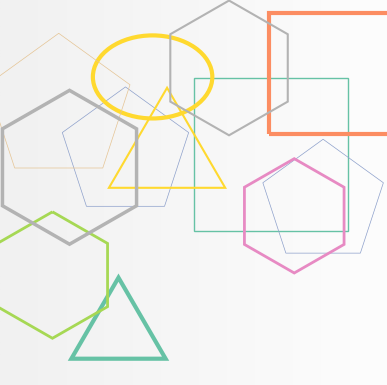[{"shape": "triangle", "thickness": 3, "radius": 0.7, "center": [0.306, 0.138]}, {"shape": "square", "thickness": 1, "radius": 1.0, "center": [0.7, 0.6]}, {"shape": "square", "thickness": 3, "radius": 0.78, "center": [0.852, 0.809]}, {"shape": "pentagon", "thickness": 0.5, "radius": 0.82, "center": [0.834, 0.475]}, {"shape": "pentagon", "thickness": 0.5, "radius": 0.86, "center": [0.324, 0.603]}, {"shape": "hexagon", "thickness": 2, "radius": 0.74, "center": [0.759, 0.439]}, {"shape": "hexagon", "thickness": 2, "radius": 0.82, "center": [0.135, 0.286]}, {"shape": "triangle", "thickness": 1.5, "radius": 0.87, "center": [0.431, 0.599]}, {"shape": "oval", "thickness": 3, "radius": 0.77, "center": [0.394, 0.8]}, {"shape": "pentagon", "thickness": 0.5, "radius": 0.97, "center": [0.152, 0.72]}, {"shape": "hexagon", "thickness": 2.5, "radius": 1.0, "center": [0.179, 0.565]}, {"shape": "hexagon", "thickness": 1.5, "radius": 0.87, "center": [0.591, 0.824]}]